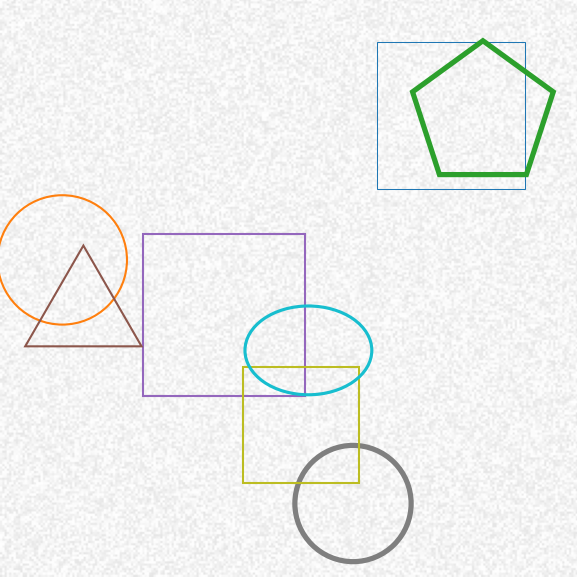[{"shape": "square", "thickness": 0.5, "radius": 0.64, "center": [0.782, 0.799]}, {"shape": "circle", "thickness": 1, "radius": 0.56, "center": [0.108, 0.549]}, {"shape": "pentagon", "thickness": 2.5, "radius": 0.64, "center": [0.836, 0.8]}, {"shape": "square", "thickness": 1, "radius": 0.7, "center": [0.388, 0.454]}, {"shape": "triangle", "thickness": 1, "radius": 0.58, "center": [0.144, 0.458]}, {"shape": "circle", "thickness": 2.5, "radius": 0.5, "center": [0.611, 0.127]}, {"shape": "square", "thickness": 1, "radius": 0.5, "center": [0.522, 0.263]}, {"shape": "oval", "thickness": 1.5, "radius": 0.55, "center": [0.534, 0.392]}]